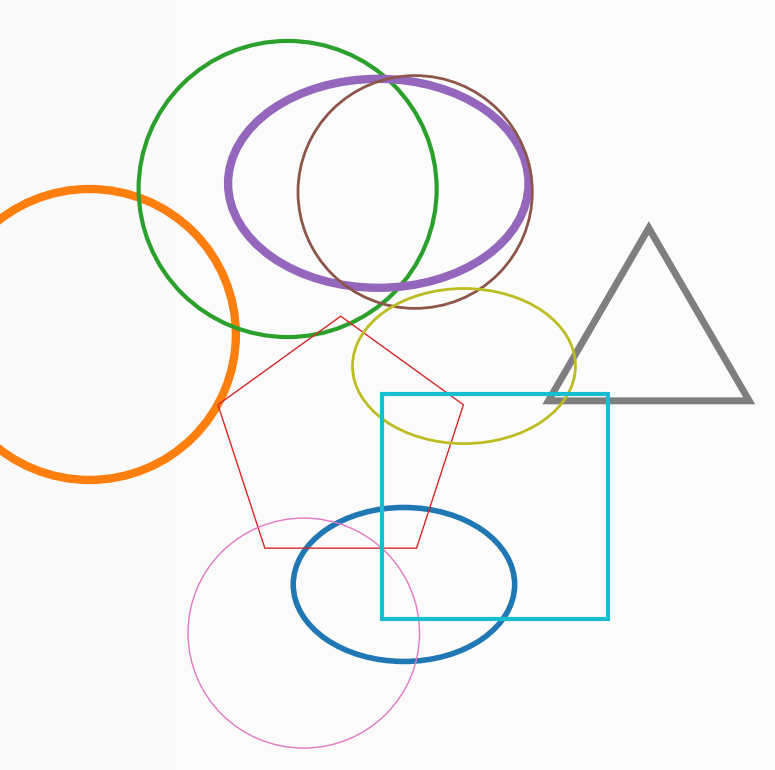[{"shape": "oval", "thickness": 2, "radius": 0.71, "center": [0.521, 0.241]}, {"shape": "circle", "thickness": 3, "radius": 0.94, "center": [0.115, 0.566]}, {"shape": "circle", "thickness": 1.5, "radius": 0.96, "center": [0.371, 0.755]}, {"shape": "pentagon", "thickness": 0.5, "radius": 0.83, "center": [0.44, 0.423]}, {"shape": "oval", "thickness": 3, "radius": 0.97, "center": [0.488, 0.762]}, {"shape": "circle", "thickness": 1, "radius": 0.76, "center": [0.536, 0.751]}, {"shape": "circle", "thickness": 0.5, "radius": 0.75, "center": [0.392, 0.178]}, {"shape": "triangle", "thickness": 2.5, "radius": 0.75, "center": [0.837, 0.554]}, {"shape": "oval", "thickness": 1, "radius": 0.72, "center": [0.599, 0.525]}, {"shape": "square", "thickness": 1.5, "radius": 0.73, "center": [0.639, 0.342]}]